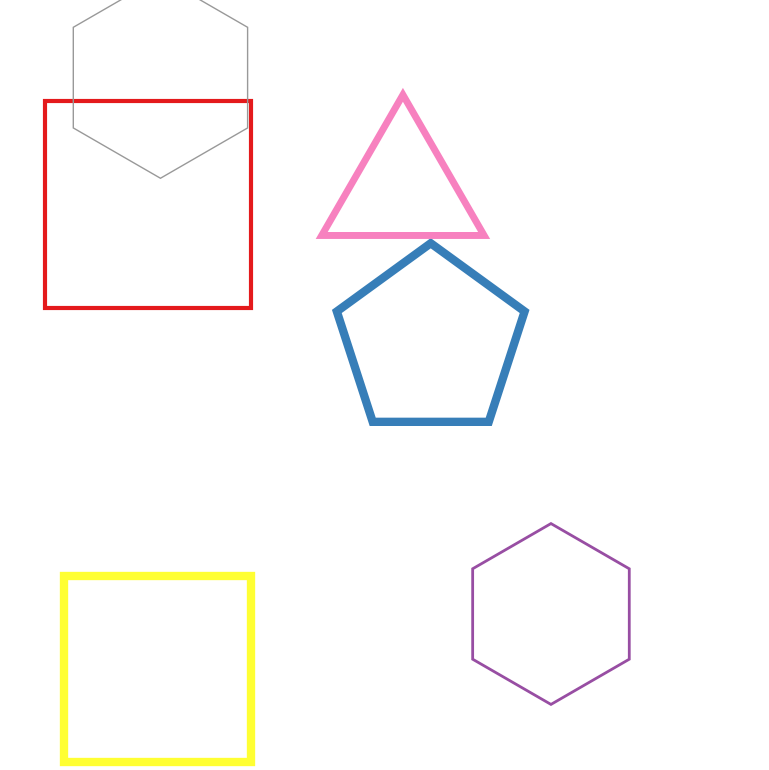[{"shape": "square", "thickness": 1.5, "radius": 0.67, "center": [0.192, 0.734]}, {"shape": "pentagon", "thickness": 3, "radius": 0.64, "center": [0.559, 0.556]}, {"shape": "hexagon", "thickness": 1, "radius": 0.59, "center": [0.716, 0.203]}, {"shape": "square", "thickness": 3, "radius": 0.6, "center": [0.205, 0.132]}, {"shape": "triangle", "thickness": 2.5, "radius": 0.61, "center": [0.523, 0.755]}, {"shape": "hexagon", "thickness": 0.5, "radius": 0.65, "center": [0.208, 0.899]}]